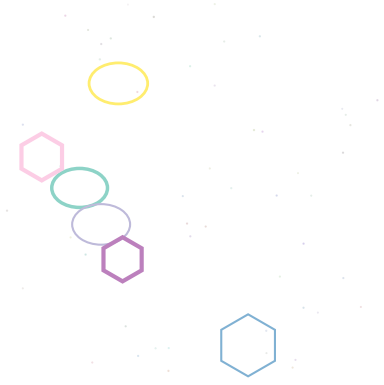[{"shape": "oval", "thickness": 2.5, "radius": 0.36, "center": [0.207, 0.512]}, {"shape": "oval", "thickness": 1.5, "radius": 0.38, "center": [0.263, 0.417]}, {"shape": "hexagon", "thickness": 1.5, "radius": 0.4, "center": [0.644, 0.103]}, {"shape": "hexagon", "thickness": 3, "radius": 0.3, "center": [0.108, 0.592]}, {"shape": "hexagon", "thickness": 3, "radius": 0.29, "center": [0.318, 0.326]}, {"shape": "oval", "thickness": 2, "radius": 0.38, "center": [0.307, 0.783]}]